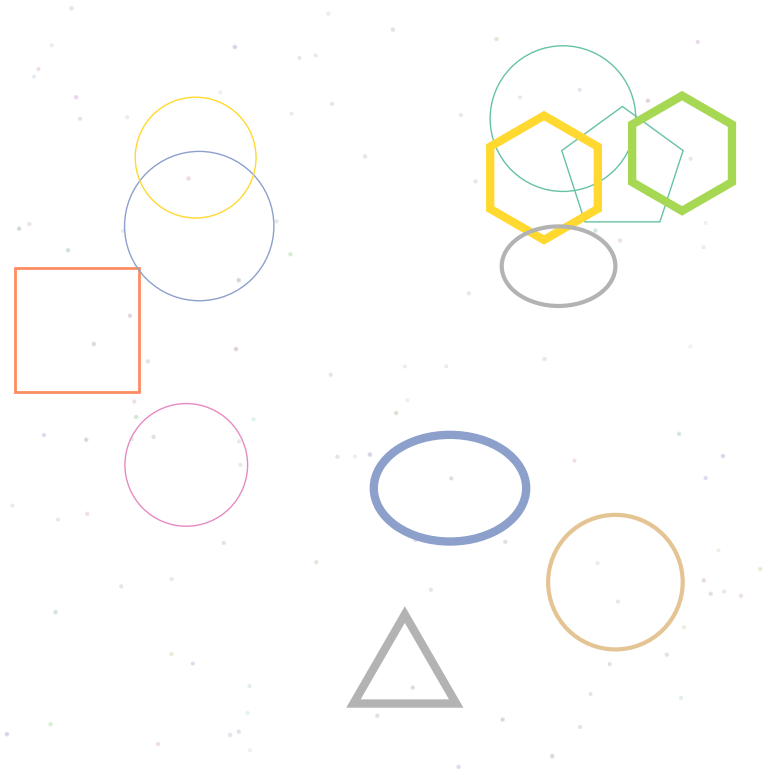[{"shape": "circle", "thickness": 0.5, "radius": 0.47, "center": [0.731, 0.846]}, {"shape": "pentagon", "thickness": 0.5, "radius": 0.41, "center": [0.808, 0.779]}, {"shape": "square", "thickness": 1, "radius": 0.4, "center": [0.1, 0.572]}, {"shape": "oval", "thickness": 3, "radius": 0.49, "center": [0.584, 0.366]}, {"shape": "circle", "thickness": 0.5, "radius": 0.48, "center": [0.259, 0.706]}, {"shape": "circle", "thickness": 0.5, "radius": 0.4, "center": [0.242, 0.396]}, {"shape": "hexagon", "thickness": 3, "radius": 0.37, "center": [0.886, 0.801]}, {"shape": "hexagon", "thickness": 3, "radius": 0.4, "center": [0.707, 0.769]}, {"shape": "circle", "thickness": 0.5, "radius": 0.39, "center": [0.254, 0.795]}, {"shape": "circle", "thickness": 1.5, "radius": 0.44, "center": [0.799, 0.244]}, {"shape": "oval", "thickness": 1.5, "radius": 0.37, "center": [0.725, 0.654]}, {"shape": "triangle", "thickness": 3, "radius": 0.39, "center": [0.526, 0.125]}]